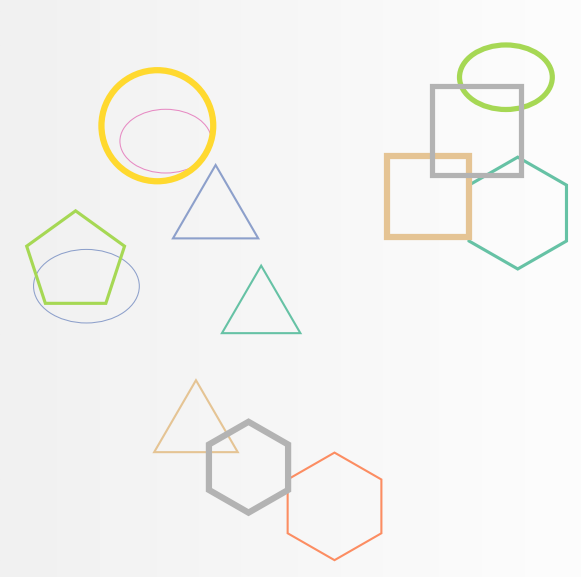[{"shape": "triangle", "thickness": 1, "radius": 0.39, "center": [0.449, 0.461]}, {"shape": "hexagon", "thickness": 1.5, "radius": 0.48, "center": [0.891, 0.63]}, {"shape": "hexagon", "thickness": 1, "radius": 0.47, "center": [0.576, 0.122]}, {"shape": "triangle", "thickness": 1, "radius": 0.42, "center": [0.371, 0.629]}, {"shape": "oval", "thickness": 0.5, "radius": 0.45, "center": [0.149, 0.504]}, {"shape": "oval", "thickness": 0.5, "radius": 0.39, "center": [0.285, 0.755]}, {"shape": "oval", "thickness": 2.5, "radius": 0.4, "center": [0.87, 0.865]}, {"shape": "pentagon", "thickness": 1.5, "radius": 0.44, "center": [0.13, 0.545]}, {"shape": "circle", "thickness": 3, "radius": 0.48, "center": [0.271, 0.781]}, {"shape": "triangle", "thickness": 1, "radius": 0.42, "center": [0.337, 0.258]}, {"shape": "square", "thickness": 3, "radius": 0.35, "center": [0.737, 0.659]}, {"shape": "square", "thickness": 2.5, "radius": 0.38, "center": [0.82, 0.773]}, {"shape": "hexagon", "thickness": 3, "radius": 0.39, "center": [0.428, 0.19]}]